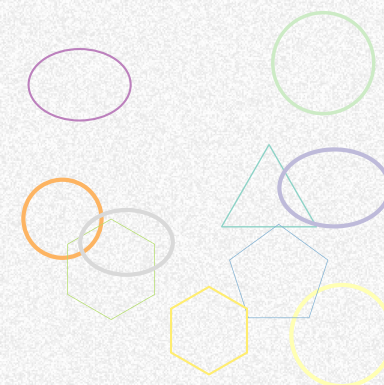[{"shape": "triangle", "thickness": 1, "radius": 0.71, "center": [0.699, 0.482]}, {"shape": "circle", "thickness": 3, "radius": 0.66, "center": [0.888, 0.129]}, {"shape": "oval", "thickness": 3, "radius": 0.71, "center": [0.869, 0.512]}, {"shape": "pentagon", "thickness": 0.5, "radius": 0.67, "center": [0.724, 0.283]}, {"shape": "circle", "thickness": 3, "radius": 0.51, "center": [0.162, 0.432]}, {"shape": "hexagon", "thickness": 0.5, "radius": 0.65, "center": [0.289, 0.3]}, {"shape": "oval", "thickness": 3, "radius": 0.6, "center": [0.329, 0.37]}, {"shape": "oval", "thickness": 1.5, "radius": 0.66, "center": [0.207, 0.78]}, {"shape": "circle", "thickness": 2.5, "radius": 0.66, "center": [0.84, 0.836]}, {"shape": "hexagon", "thickness": 1.5, "radius": 0.57, "center": [0.543, 0.141]}]